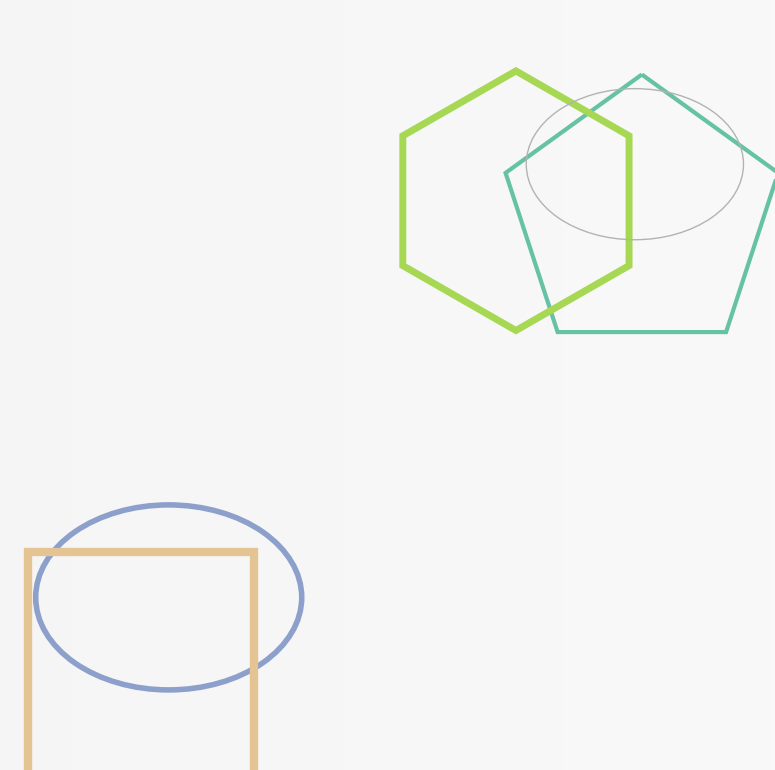[{"shape": "pentagon", "thickness": 1.5, "radius": 0.92, "center": [0.828, 0.718]}, {"shape": "oval", "thickness": 2, "radius": 0.86, "center": [0.218, 0.224]}, {"shape": "hexagon", "thickness": 2.5, "radius": 0.84, "center": [0.666, 0.739]}, {"shape": "square", "thickness": 3, "radius": 0.73, "center": [0.182, 0.137]}, {"shape": "oval", "thickness": 0.5, "radius": 0.7, "center": [0.819, 0.787]}]